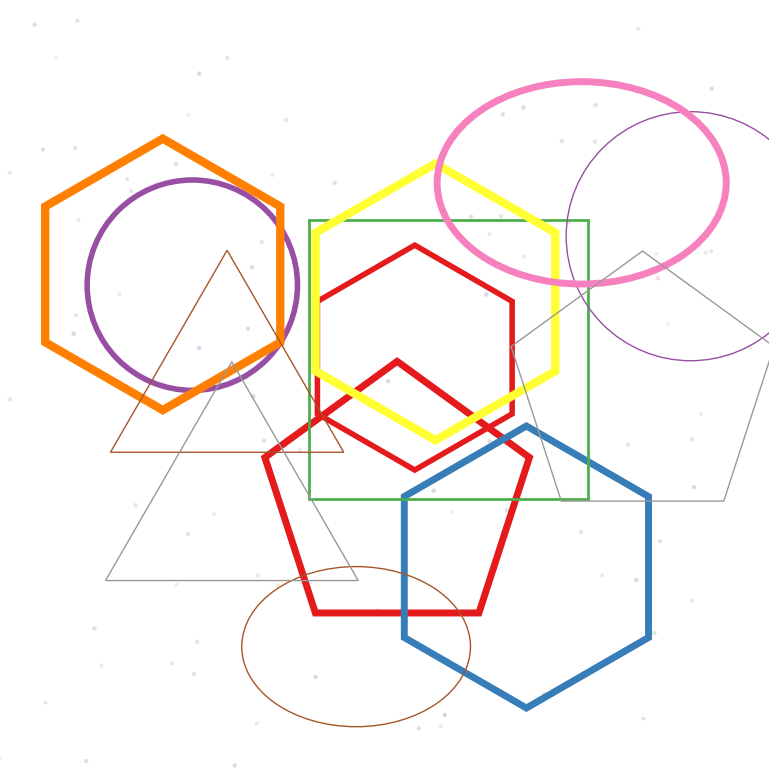[{"shape": "pentagon", "thickness": 2.5, "radius": 0.9, "center": [0.516, 0.35]}, {"shape": "hexagon", "thickness": 2, "radius": 0.73, "center": [0.539, 0.536]}, {"shape": "hexagon", "thickness": 2.5, "radius": 0.92, "center": [0.684, 0.264]}, {"shape": "square", "thickness": 1, "radius": 0.91, "center": [0.583, 0.533]}, {"shape": "circle", "thickness": 0.5, "radius": 0.81, "center": [0.897, 0.693]}, {"shape": "circle", "thickness": 2, "radius": 0.68, "center": [0.25, 0.63]}, {"shape": "hexagon", "thickness": 3, "radius": 0.88, "center": [0.211, 0.644]}, {"shape": "hexagon", "thickness": 3, "radius": 0.9, "center": [0.566, 0.608]}, {"shape": "triangle", "thickness": 0.5, "radius": 0.87, "center": [0.295, 0.5]}, {"shape": "oval", "thickness": 0.5, "radius": 0.74, "center": [0.462, 0.16]}, {"shape": "oval", "thickness": 2.5, "radius": 0.94, "center": [0.755, 0.763]}, {"shape": "pentagon", "thickness": 0.5, "radius": 0.9, "center": [0.834, 0.494]}, {"shape": "triangle", "thickness": 0.5, "radius": 0.95, "center": [0.301, 0.341]}]